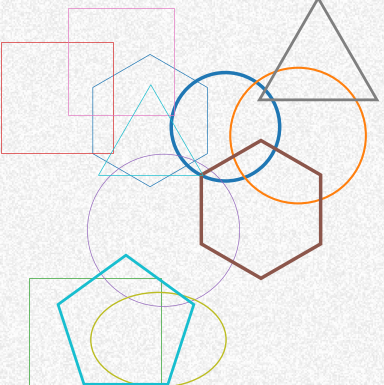[{"shape": "hexagon", "thickness": 0.5, "radius": 0.86, "center": [0.39, 0.687]}, {"shape": "circle", "thickness": 2.5, "radius": 0.7, "center": [0.586, 0.671]}, {"shape": "circle", "thickness": 1.5, "radius": 0.88, "center": [0.774, 0.648]}, {"shape": "square", "thickness": 0.5, "radius": 0.86, "center": [0.247, 0.107]}, {"shape": "square", "thickness": 0.5, "radius": 0.73, "center": [0.149, 0.747]}, {"shape": "circle", "thickness": 0.5, "radius": 0.99, "center": [0.425, 0.402]}, {"shape": "hexagon", "thickness": 2.5, "radius": 0.89, "center": [0.678, 0.456]}, {"shape": "square", "thickness": 0.5, "radius": 0.69, "center": [0.315, 0.84]}, {"shape": "triangle", "thickness": 2, "radius": 0.88, "center": [0.826, 0.829]}, {"shape": "oval", "thickness": 1, "radius": 0.88, "center": [0.412, 0.117]}, {"shape": "pentagon", "thickness": 2, "radius": 0.93, "center": [0.327, 0.152]}, {"shape": "triangle", "thickness": 0.5, "radius": 0.78, "center": [0.392, 0.623]}]